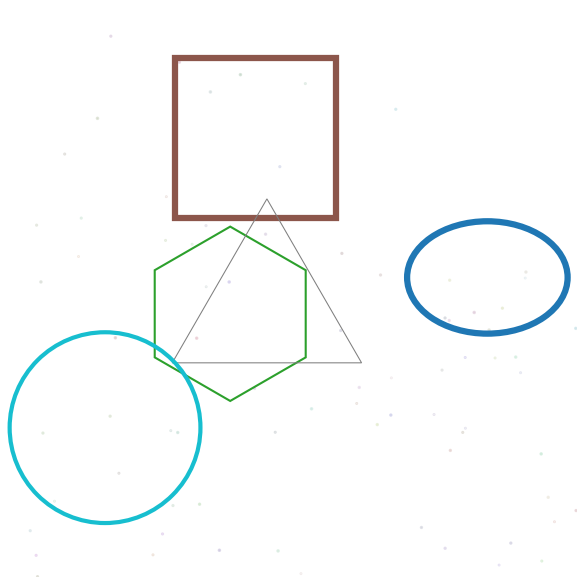[{"shape": "oval", "thickness": 3, "radius": 0.69, "center": [0.844, 0.519]}, {"shape": "hexagon", "thickness": 1, "radius": 0.75, "center": [0.399, 0.456]}, {"shape": "square", "thickness": 3, "radius": 0.69, "center": [0.442, 0.76]}, {"shape": "triangle", "thickness": 0.5, "radius": 0.95, "center": [0.462, 0.465]}, {"shape": "circle", "thickness": 2, "radius": 0.83, "center": [0.182, 0.259]}]